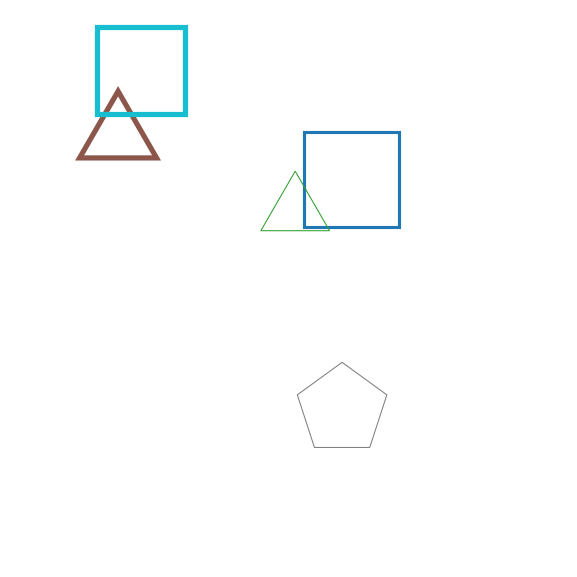[{"shape": "square", "thickness": 1.5, "radius": 0.41, "center": [0.608, 0.688]}, {"shape": "triangle", "thickness": 0.5, "radius": 0.34, "center": [0.511, 0.634]}, {"shape": "triangle", "thickness": 2.5, "radius": 0.38, "center": [0.204, 0.764]}, {"shape": "pentagon", "thickness": 0.5, "radius": 0.41, "center": [0.592, 0.29]}, {"shape": "square", "thickness": 2.5, "radius": 0.38, "center": [0.244, 0.877]}]